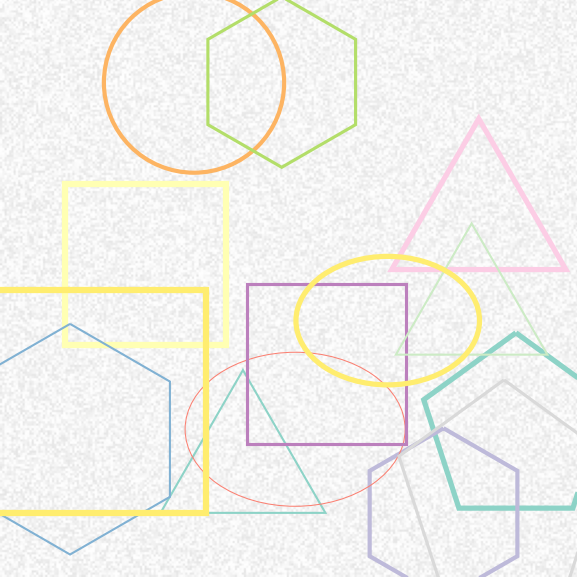[{"shape": "triangle", "thickness": 1, "radius": 0.82, "center": [0.421, 0.193]}, {"shape": "pentagon", "thickness": 2.5, "radius": 0.84, "center": [0.893, 0.255]}, {"shape": "square", "thickness": 3, "radius": 0.7, "center": [0.251, 0.541]}, {"shape": "hexagon", "thickness": 2, "radius": 0.74, "center": [0.768, 0.11]}, {"shape": "oval", "thickness": 0.5, "radius": 0.95, "center": [0.511, 0.256]}, {"shape": "hexagon", "thickness": 1, "radius": 1.0, "center": [0.121, 0.239]}, {"shape": "circle", "thickness": 2, "radius": 0.78, "center": [0.336, 0.856]}, {"shape": "hexagon", "thickness": 1.5, "radius": 0.74, "center": [0.488, 0.857]}, {"shape": "triangle", "thickness": 2.5, "radius": 0.87, "center": [0.829, 0.619]}, {"shape": "pentagon", "thickness": 1.5, "radius": 0.96, "center": [0.873, 0.15]}, {"shape": "square", "thickness": 1.5, "radius": 0.69, "center": [0.565, 0.369]}, {"shape": "triangle", "thickness": 1, "radius": 0.76, "center": [0.817, 0.461]}, {"shape": "oval", "thickness": 2.5, "radius": 0.79, "center": [0.671, 0.444]}, {"shape": "square", "thickness": 3, "radius": 0.97, "center": [0.163, 0.304]}]